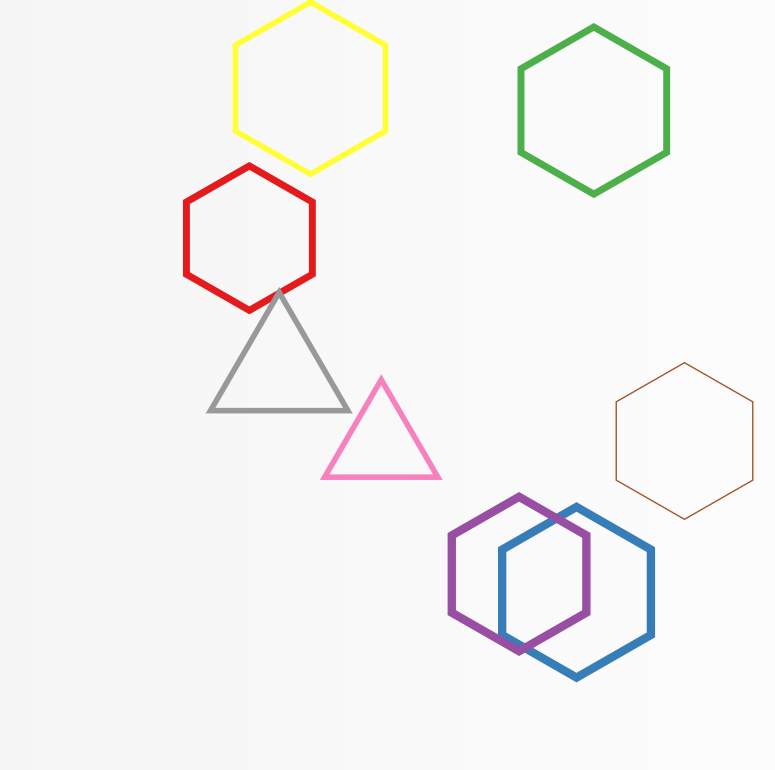[{"shape": "hexagon", "thickness": 2.5, "radius": 0.47, "center": [0.322, 0.691]}, {"shape": "hexagon", "thickness": 3, "radius": 0.55, "center": [0.744, 0.231]}, {"shape": "hexagon", "thickness": 2.5, "radius": 0.54, "center": [0.766, 0.856]}, {"shape": "hexagon", "thickness": 3, "radius": 0.5, "center": [0.67, 0.255]}, {"shape": "hexagon", "thickness": 2, "radius": 0.56, "center": [0.401, 0.886]}, {"shape": "hexagon", "thickness": 0.5, "radius": 0.51, "center": [0.883, 0.427]}, {"shape": "triangle", "thickness": 2, "radius": 0.42, "center": [0.492, 0.422]}, {"shape": "triangle", "thickness": 2, "radius": 0.51, "center": [0.36, 0.518]}]